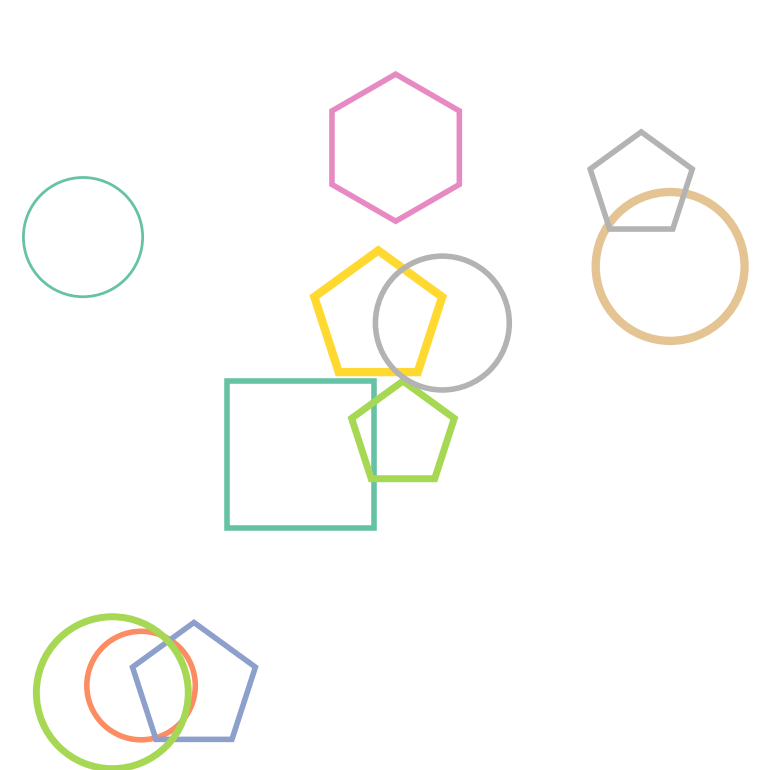[{"shape": "square", "thickness": 2, "radius": 0.48, "center": [0.39, 0.41]}, {"shape": "circle", "thickness": 1, "radius": 0.39, "center": [0.108, 0.692]}, {"shape": "circle", "thickness": 2, "radius": 0.35, "center": [0.183, 0.11]}, {"shape": "pentagon", "thickness": 2, "radius": 0.42, "center": [0.252, 0.108]}, {"shape": "hexagon", "thickness": 2, "radius": 0.48, "center": [0.514, 0.808]}, {"shape": "circle", "thickness": 2.5, "radius": 0.49, "center": [0.146, 0.1]}, {"shape": "pentagon", "thickness": 2.5, "radius": 0.35, "center": [0.523, 0.435]}, {"shape": "pentagon", "thickness": 3, "radius": 0.44, "center": [0.491, 0.587]}, {"shape": "circle", "thickness": 3, "radius": 0.48, "center": [0.87, 0.654]}, {"shape": "circle", "thickness": 2, "radius": 0.43, "center": [0.574, 0.58]}, {"shape": "pentagon", "thickness": 2, "radius": 0.35, "center": [0.833, 0.759]}]